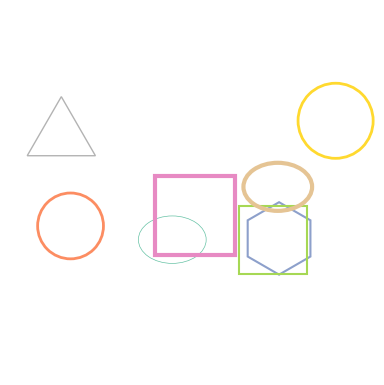[{"shape": "oval", "thickness": 0.5, "radius": 0.44, "center": [0.447, 0.377]}, {"shape": "circle", "thickness": 2, "radius": 0.43, "center": [0.183, 0.413]}, {"shape": "hexagon", "thickness": 1.5, "radius": 0.47, "center": [0.725, 0.381]}, {"shape": "square", "thickness": 3, "radius": 0.52, "center": [0.506, 0.441]}, {"shape": "square", "thickness": 1.5, "radius": 0.44, "center": [0.709, 0.376]}, {"shape": "circle", "thickness": 2, "radius": 0.49, "center": [0.872, 0.686]}, {"shape": "oval", "thickness": 3, "radius": 0.45, "center": [0.721, 0.515]}, {"shape": "triangle", "thickness": 1, "radius": 0.51, "center": [0.159, 0.647]}]